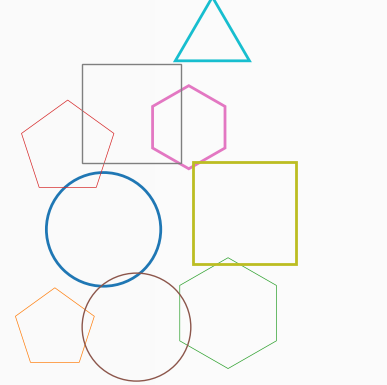[{"shape": "circle", "thickness": 2, "radius": 0.74, "center": [0.267, 0.404]}, {"shape": "pentagon", "thickness": 0.5, "radius": 0.54, "center": [0.142, 0.145]}, {"shape": "hexagon", "thickness": 0.5, "radius": 0.72, "center": [0.589, 0.187]}, {"shape": "pentagon", "thickness": 0.5, "radius": 0.63, "center": [0.175, 0.615]}, {"shape": "circle", "thickness": 1, "radius": 0.7, "center": [0.352, 0.15]}, {"shape": "hexagon", "thickness": 2, "radius": 0.54, "center": [0.487, 0.67]}, {"shape": "square", "thickness": 1, "radius": 0.64, "center": [0.34, 0.705]}, {"shape": "square", "thickness": 2, "radius": 0.66, "center": [0.631, 0.446]}, {"shape": "triangle", "thickness": 2, "radius": 0.55, "center": [0.548, 0.897]}]